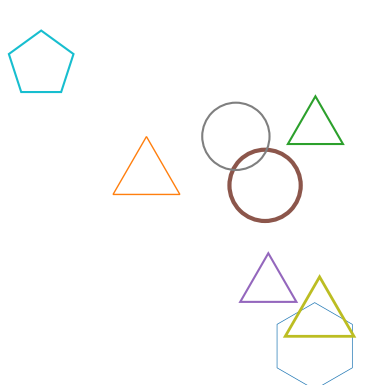[{"shape": "hexagon", "thickness": 0.5, "radius": 0.56, "center": [0.817, 0.101]}, {"shape": "triangle", "thickness": 1, "radius": 0.5, "center": [0.38, 0.545]}, {"shape": "triangle", "thickness": 1.5, "radius": 0.41, "center": [0.819, 0.667]}, {"shape": "triangle", "thickness": 1.5, "radius": 0.42, "center": [0.697, 0.258]}, {"shape": "circle", "thickness": 3, "radius": 0.46, "center": [0.689, 0.519]}, {"shape": "circle", "thickness": 1.5, "radius": 0.44, "center": [0.613, 0.646]}, {"shape": "triangle", "thickness": 2, "radius": 0.51, "center": [0.83, 0.178]}, {"shape": "pentagon", "thickness": 1.5, "radius": 0.44, "center": [0.107, 0.832]}]